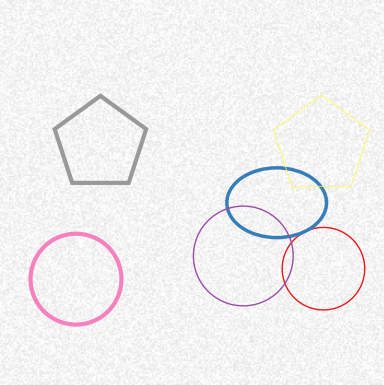[{"shape": "circle", "thickness": 1, "radius": 0.54, "center": [0.84, 0.302]}, {"shape": "oval", "thickness": 2.5, "radius": 0.65, "center": [0.719, 0.473]}, {"shape": "circle", "thickness": 1, "radius": 0.65, "center": [0.632, 0.335]}, {"shape": "pentagon", "thickness": 0.5, "radius": 0.66, "center": [0.835, 0.622]}, {"shape": "circle", "thickness": 3, "radius": 0.59, "center": [0.197, 0.275]}, {"shape": "pentagon", "thickness": 3, "radius": 0.62, "center": [0.261, 0.626]}]